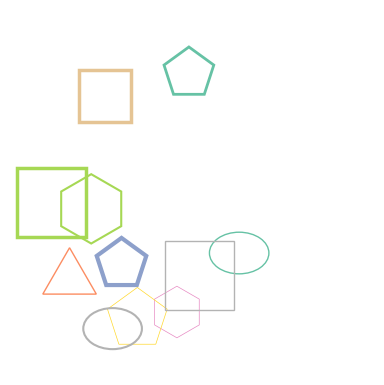[{"shape": "oval", "thickness": 1, "radius": 0.39, "center": [0.621, 0.343]}, {"shape": "pentagon", "thickness": 2, "radius": 0.34, "center": [0.491, 0.81]}, {"shape": "triangle", "thickness": 1, "radius": 0.4, "center": [0.181, 0.276]}, {"shape": "pentagon", "thickness": 3, "radius": 0.34, "center": [0.316, 0.314]}, {"shape": "hexagon", "thickness": 0.5, "radius": 0.34, "center": [0.46, 0.19]}, {"shape": "square", "thickness": 2.5, "radius": 0.45, "center": [0.134, 0.473]}, {"shape": "hexagon", "thickness": 1.5, "radius": 0.45, "center": [0.237, 0.458]}, {"shape": "pentagon", "thickness": 0.5, "radius": 0.41, "center": [0.357, 0.172]}, {"shape": "square", "thickness": 2.5, "radius": 0.34, "center": [0.273, 0.751]}, {"shape": "oval", "thickness": 1.5, "radius": 0.38, "center": [0.292, 0.146]}, {"shape": "square", "thickness": 1, "radius": 0.45, "center": [0.519, 0.284]}]